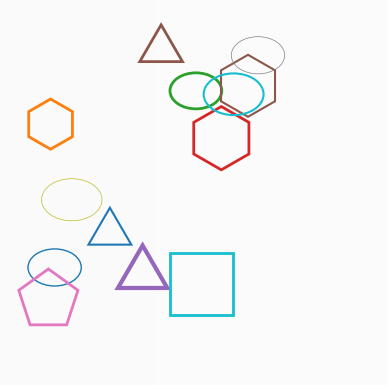[{"shape": "oval", "thickness": 1, "radius": 0.34, "center": [0.141, 0.305]}, {"shape": "triangle", "thickness": 1.5, "radius": 0.32, "center": [0.284, 0.396]}, {"shape": "hexagon", "thickness": 2, "radius": 0.33, "center": [0.131, 0.678]}, {"shape": "oval", "thickness": 2, "radius": 0.33, "center": [0.506, 0.764]}, {"shape": "hexagon", "thickness": 2, "radius": 0.41, "center": [0.571, 0.641]}, {"shape": "triangle", "thickness": 3, "radius": 0.37, "center": [0.368, 0.289]}, {"shape": "triangle", "thickness": 2, "radius": 0.32, "center": [0.416, 0.872]}, {"shape": "hexagon", "thickness": 1.5, "radius": 0.4, "center": [0.64, 0.777]}, {"shape": "pentagon", "thickness": 2, "radius": 0.4, "center": [0.125, 0.221]}, {"shape": "oval", "thickness": 0.5, "radius": 0.34, "center": [0.666, 0.856]}, {"shape": "oval", "thickness": 0.5, "radius": 0.39, "center": [0.185, 0.481]}, {"shape": "square", "thickness": 2, "radius": 0.4, "center": [0.52, 0.263]}, {"shape": "oval", "thickness": 1.5, "radius": 0.39, "center": [0.603, 0.755]}]